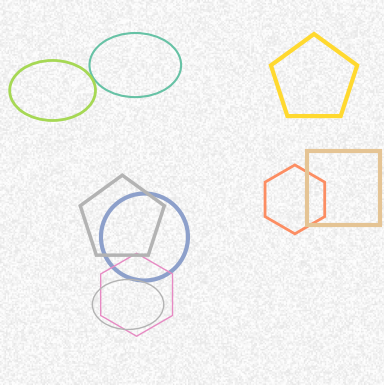[{"shape": "oval", "thickness": 1.5, "radius": 0.59, "center": [0.351, 0.831]}, {"shape": "hexagon", "thickness": 2, "radius": 0.45, "center": [0.766, 0.482]}, {"shape": "circle", "thickness": 3, "radius": 0.56, "center": [0.375, 0.384]}, {"shape": "hexagon", "thickness": 1, "radius": 0.54, "center": [0.355, 0.234]}, {"shape": "oval", "thickness": 2, "radius": 0.56, "center": [0.137, 0.765]}, {"shape": "pentagon", "thickness": 3, "radius": 0.59, "center": [0.816, 0.794]}, {"shape": "square", "thickness": 3, "radius": 0.48, "center": [0.892, 0.512]}, {"shape": "oval", "thickness": 1, "radius": 0.46, "center": [0.333, 0.209]}, {"shape": "pentagon", "thickness": 2.5, "radius": 0.57, "center": [0.318, 0.43]}]